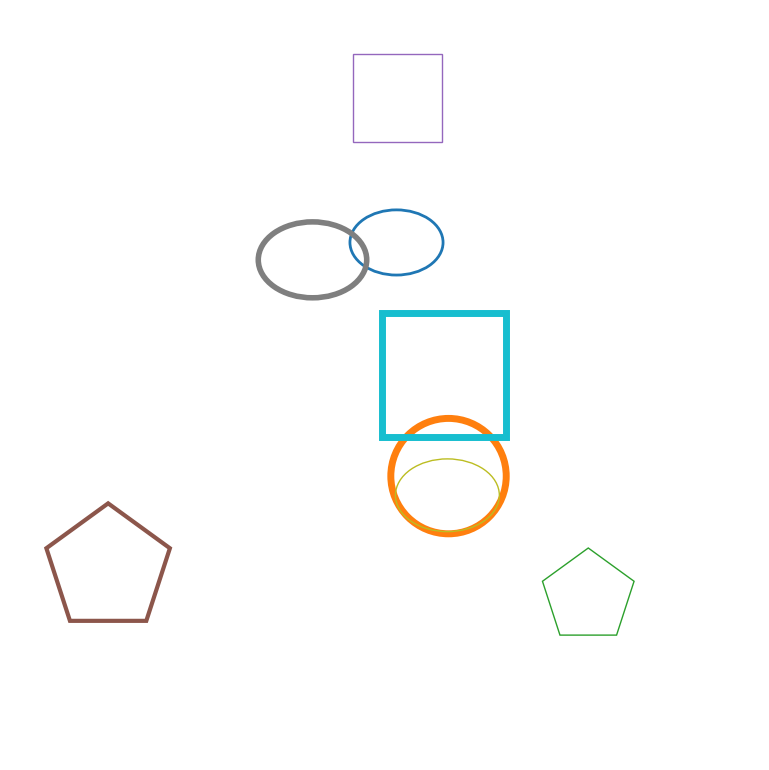[{"shape": "oval", "thickness": 1, "radius": 0.3, "center": [0.515, 0.685]}, {"shape": "circle", "thickness": 2.5, "radius": 0.37, "center": [0.582, 0.382]}, {"shape": "pentagon", "thickness": 0.5, "radius": 0.31, "center": [0.764, 0.226]}, {"shape": "square", "thickness": 0.5, "radius": 0.29, "center": [0.516, 0.873]}, {"shape": "pentagon", "thickness": 1.5, "radius": 0.42, "center": [0.14, 0.262]}, {"shape": "oval", "thickness": 2, "radius": 0.35, "center": [0.406, 0.663]}, {"shape": "oval", "thickness": 0.5, "radius": 0.34, "center": [0.581, 0.357]}, {"shape": "square", "thickness": 2.5, "radius": 0.4, "center": [0.576, 0.513]}]